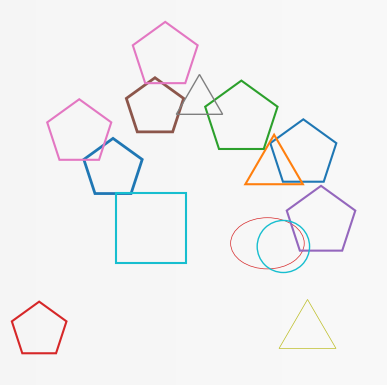[{"shape": "pentagon", "thickness": 2, "radius": 0.4, "center": [0.292, 0.561]}, {"shape": "pentagon", "thickness": 1.5, "radius": 0.45, "center": [0.783, 0.6]}, {"shape": "triangle", "thickness": 1.5, "radius": 0.43, "center": [0.707, 0.564]}, {"shape": "pentagon", "thickness": 1.5, "radius": 0.49, "center": [0.623, 0.692]}, {"shape": "pentagon", "thickness": 1.5, "radius": 0.37, "center": [0.101, 0.142]}, {"shape": "oval", "thickness": 0.5, "radius": 0.47, "center": [0.69, 0.368]}, {"shape": "pentagon", "thickness": 1.5, "radius": 0.47, "center": [0.828, 0.424]}, {"shape": "pentagon", "thickness": 2, "radius": 0.39, "center": [0.4, 0.72]}, {"shape": "pentagon", "thickness": 1.5, "radius": 0.43, "center": [0.204, 0.655]}, {"shape": "pentagon", "thickness": 1.5, "radius": 0.44, "center": [0.426, 0.855]}, {"shape": "triangle", "thickness": 1, "radius": 0.35, "center": [0.515, 0.738]}, {"shape": "triangle", "thickness": 0.5, "radius": 0.42, "center": [0.794, 0.137]}, {"shape": "circle", "thickness": 1, "radius": 0.34, "center": [0.731, 0.36]}, {"shape": "square", "thickness": 1.5, "radius": 0.45, "center": [0.39, 0.408]}]